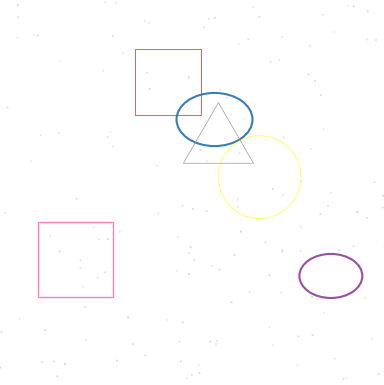[{"shape": "square", "thickness": 0.5, "radius": 0.43, "center": [0.437, 0.787]}, {"shape": "oval", "thickness": 1.5, "radius": 0.49, "center": [0.557, 0.69]}, {"shape": "oval", "thickness": 1.5, "radius": 0.41, "center": [0.859, 0.283]}, {"shape": "circle", "thickness": 0.5, "radius": 0.54, "center": [0.675, 0.54]}, {"shape": "square", "thickness": 1, "radius": 0.48, "center": [0.195, 0.325]}, {"shape": "triangle", "thickness": 0.5, "radius": 0.53, "center": [0.567, 0.629]}]